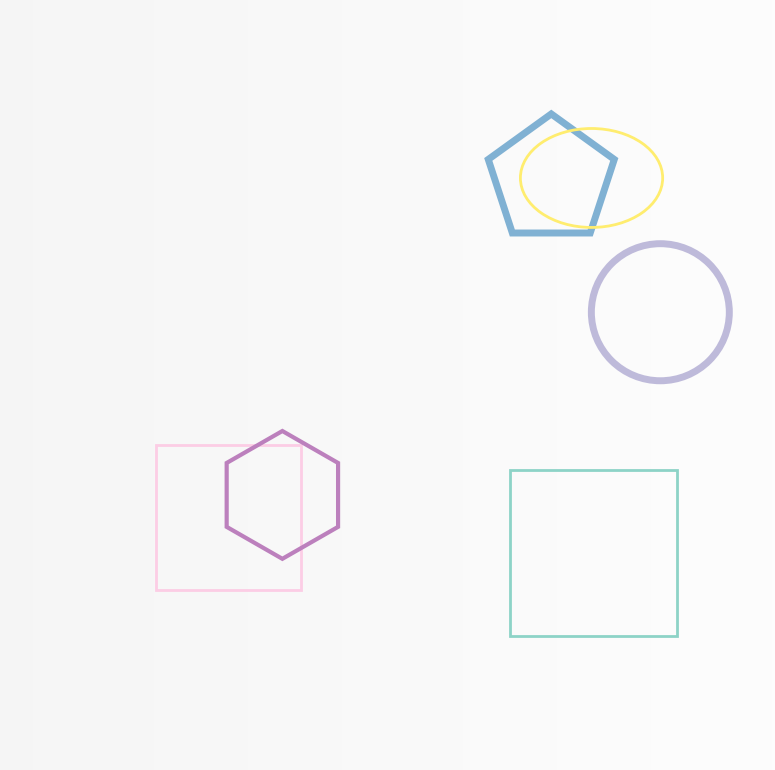[{"shape": "square", "thickness": 1, "radius": 0.54, "center": [0.766, 0.282]}, {"shape": "circle", "thickness": 2.5, "radius": 0.45, "center": [0.852, 0.595]}, {"shape": "pentagon", "thickness": 2.5, "radius": 0.43, "center": [0.711, 0.767]}, {"shape": "square", "thickness": 1, "radius": 0.47, "center": [0.295, 0.328]}, {"shape": "hexagon", "thickness": 1.5, "radius": 0.41, "center": [0.364, 0.357]}, {"shape": "oval", "thickness": 1, "radius": 0.46, "center": [0.763, 0.769]}]